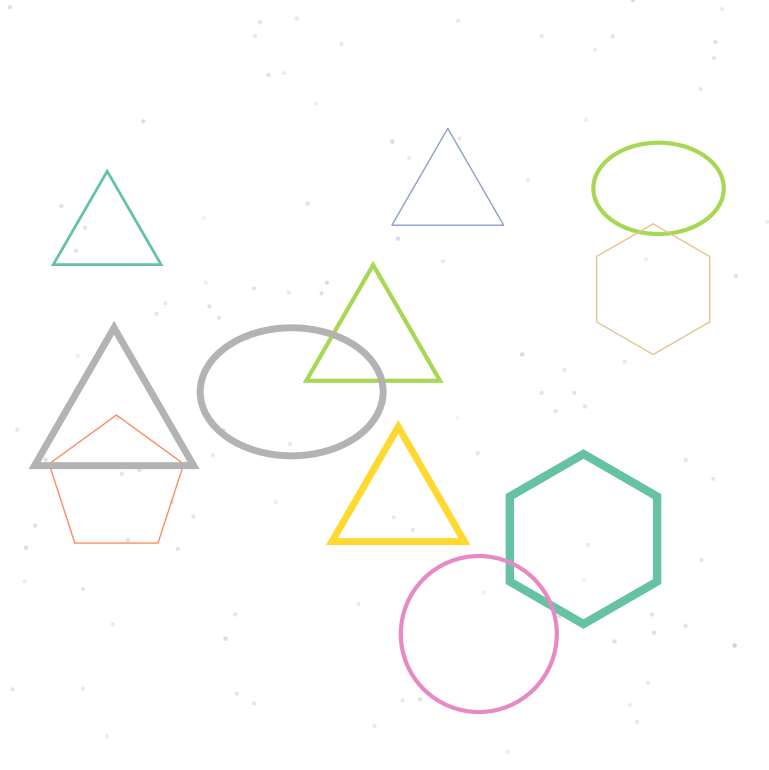[{"shape": "triangle", "thickness": 1, "radius": 0.4, "center": [0.139, 0.697]}, {"shape": "hexagon", "thickness": 3, "radius": 0.55, "center": [0.758, 0.3]}, {"shape": "pentagon", "thickness": 0.5, "radius": 0.46, "center": [0.151, 0.369]}, {"shape": "triangle", "thickness": 0.5, "radius": 0.42, "center": [0.582, 0.749]}, {"shape": "circle", "thickness": 1.5, "radius": 0.51, "center": [0.622, 0.177]}, {"shape": "triangle", "thickness": 1.5, "radius": 0.5, "center": [0.485, 0.556]}, {"shape": "oval", "thickness": 1.5, "radius": 0.42, "center": [0.855, 0.755]}, {"shape": "triangle", "thickness": 2.5, "radius": 0.5, "center": [0.517, 0.346]}, {"shape": "hexagon", "thickness": 0.5, "radius": 0.42, "center": [0.848, 0.624]}, {"shape": "oval", "thickness": 2.5, "radius": 0.59, "center": [0.379, 0.491]}, {"shape": "triangle", "thickness": 2.5, "radius": 0.6, "center": [0.148, 0.455]}]